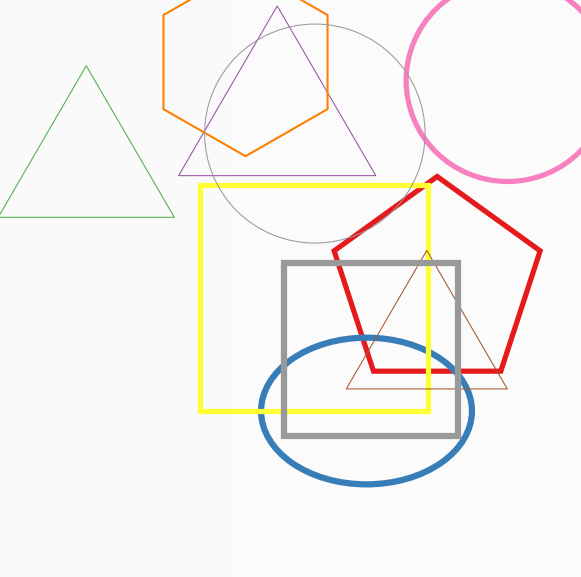[{"shape": "pentagon", "thickness": 2.5, "radius": 0.93, "center": [0.752, 0.507]}, {"shape": "oval", "thickness": 3, "radius": 0.91, "center": [0.631, 0.287]}, {"shape": "triangle", "thickness": 0.5, "radius": 0.87, "center": [0.148, 0.71]}, {"shape": "triangle", "thickness": 0.5, "radius": 0.98, "center": [0.477, 0.793]}, {"shape": "hexagon", "thickness": 1, "radius": 0.81, "center": [0.422, 0.892]}, {"shape": "square", "thickness": 2.5, "radius": 0.98, "center": [0.54, 0.483]}, {"shape": "triangle", "thickness": 0.5, "radius": 0.8, "center": [0.734, 0.406]}, {"shape": "circle", "thickness": 2.5, "radius": 0.87, "center": [0.873, 0.86]}, {"shape": "circle", "thickness": 0.5, "radius": 0.95, "center": [0.542, 0.768]}, {"shape": "square", "thickness": 3, "radius": 0.75, "center": [0.639, 0.394]}]